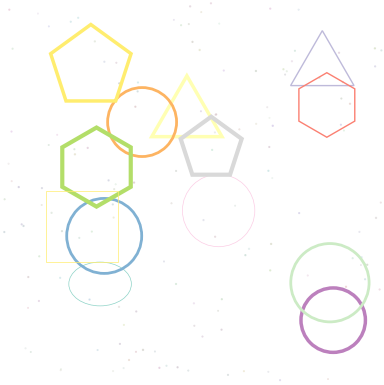[{"shape": "oval", "thickness": 0.5, "radius": 0.41, "center": [0.26, 0.262]}, {"shape": "triangle", "thickness": 2.5, "radius": 0.53, "center": [0.485, 0.698]}, {"shape": "triangle", "thickness": 1, "radius": 0.48, "center": [0.837, 0.825]}, {"shape": "hexagon", "thickness": 1, "radius": 0.42, "center": [0.849, 0.727]}, {"shape": "circle", "thickness": 2, "radius": 0.49, "center": [0.271, 0.387]}, {"shape": "circle", "thickness": 2, "radius": 0.45, "center": [0.369, 0.683]}, {"shape": "hexagon", "thickness": 3, "radius": 0.51, "center": [0.251, 0.566]}, {"shape": "circle", "thickness": 0.5, "radius": 0.47, "center": [0.568, 0.453]}, {"shape": "pentagon", "thickness": 3, "radius": 0.42, "center": [0.549, 0.614]}, {"shape": "circle", "thickness": 2.5, "radius": 0.42, "center": [0.865, 0.168]}, {"shape": "circle", "thickness": 2, "radius": 0.51, "center": [0.857, 0.266]}, {"shape": "pentagon", "thickness": 2.5, "radius": 0.55, "center": [0.236, 0.827]}, {"shape": "square", "thickness": 0.5, "radius": 0.46, "center": [0.213, 0.411]}]